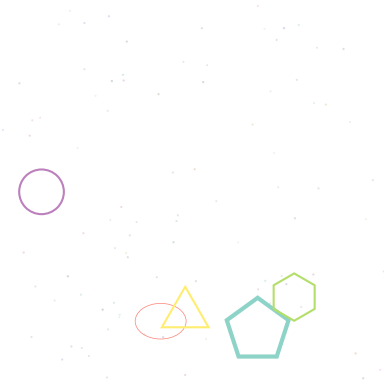[{"shape": "pentagon", "thickness": 3, "radius": 0.42, "center": [0.669, 0.142]}, {"shape": "oval", "thickness": 0.5, "radius": 0.33, "center": [0.417, 0.166]}, {"shape": "hexagon", "thickness": 1.5, "radius": 0.31, "center": [0.764, 0.228]}, {"shape": "circle", "thickness": 1.5, "radius": 0.29, "center": [0.108, 0.502]}, {"shape": "triangle", "thickness": 1.5, "radius": 0.35, "center": [0.481, 0.185]}]